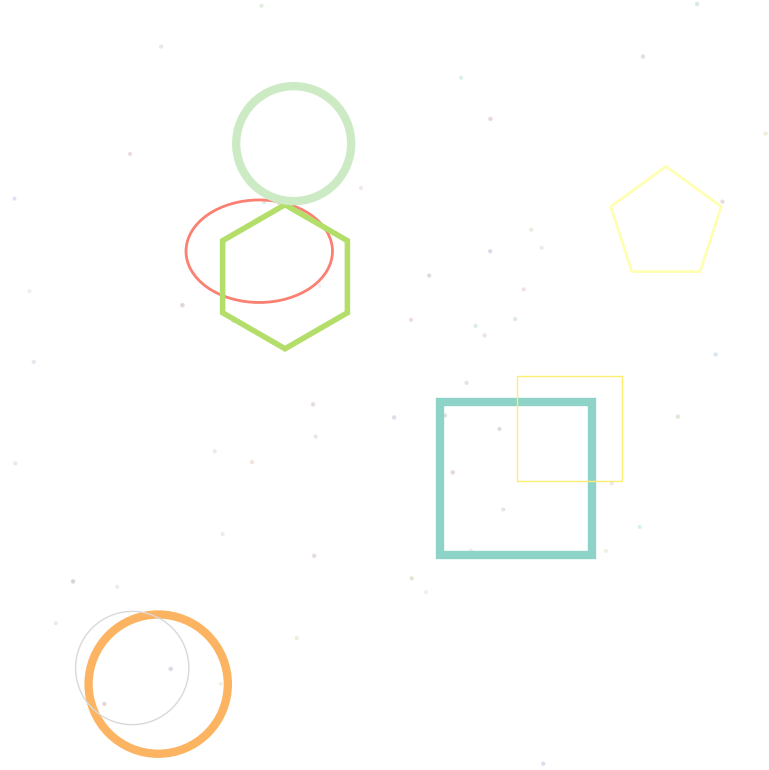[{"shape": "square", "thickness": 3, "radius": 0.5, "center": [0.67, 0.378]}, {"shape": "pentagon", "thickness": 1, "radius": 0.38, "center": [0.865, 0.708]}, {"shape": "oval", "thickness": 1, "radius": 0.48, "center": [0.337, 0.674]}, {"shape": "circle", "thickness": 3, "radius": 0.45, "center": [0.205, 0.112]}, {"shape": "hexagon", "thickness": 2, "radius": 0.47, "center": [0.37, 0.641]}, {"shape": "circle", "thickness": 0.5, "radius": 0.37, "center": [0.172, 0.132]}, {"shape": "circle", "thickness": 3, "radius": 0.37, "center": [0.381, 0.813]}, {"shape": "square", "thickness": 0.5, "radius": 0.34, "center": [0.74, 0.443]}]